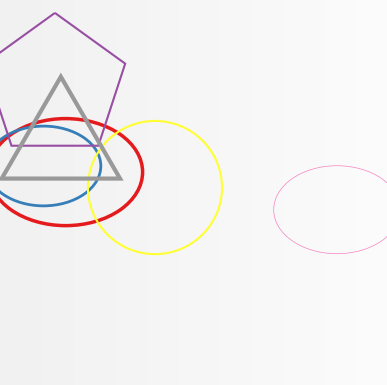[{"shape": "oval", "thickness": 2.5, "radius": 0.99, "center": [0.169, 0.553]}, {"shape": "oval", "thickness": 2, "radius": 0.74, "center": [0.112, 0.569]}, {"shape": "pentagon", "thickness": 1.5, "radius": 0.95, "center": [0.142, 0.776]}, {"shape": "circle", "thickness": 1.5, "radius": 0.87, "center": [0.4, 0.513]}, {"shape": "oval", "thickness": 0.5, "radius": 0.82, "center": [0.87, 0.455]}, {"shape": "triangle", "thickness": 3, "radius": 0.88, "center": [0.157, 0.624]}]